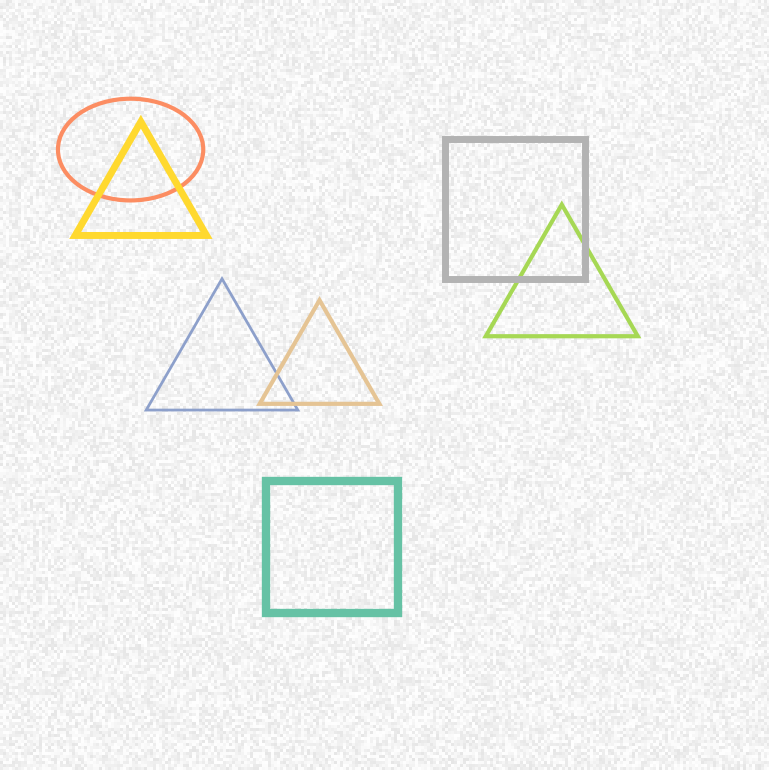[{"shape": "square", "thickness": 3, "radius": 0.43, "center": [0.431, 0.29]}, {"shape": "oval", "thickness": 1.5, "radius": 0.47, "center": [0.17, 0.806]}, {"shape": "triangle", "thickness": 1, "radius": 0.57, "center": [0.288, 0.524]}, {"shape": "triangle", "thickness": 1.5, "radius": 0.57, "center": [0.73, 0.62]}, {"shape": "triangle", "thickness": 2.5, "radius": 0.49, "center": [0.183, 0.743]}, {"shape": "triangle", "thickness": 1.5, "radius": 0.45, "center": [0.415, 0.52]}, {"shape": "square", "thickness": 2.5, "radius": 0.45, "center": [0.669, 0.729]}]